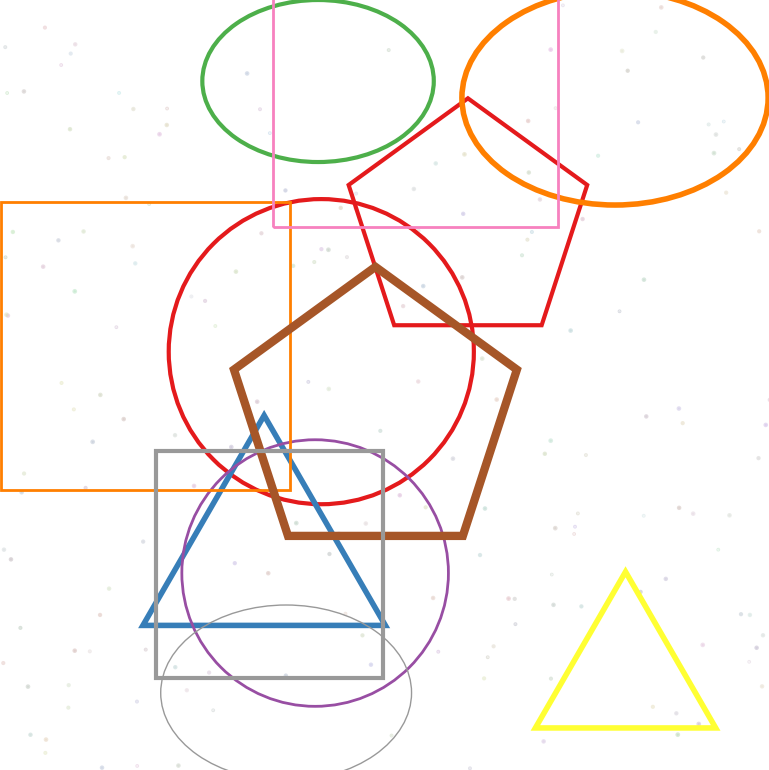[{"shape": "pentagon", "thickness": 1.5, "radius": 0.81, "center": [0.608, 0.709]}, {"shape": "circle", "thickness": 1.5, "radius": 0.99, "center": [0.417, 0.543]}, {"shape": "triangle", "thickness": 2, "radius": 0.91, "center": [0.343, 0.279]}, {"shape": "oval", "thickness": 1.5, "radius": 0.75, "center": [0.413, 0.895]}, {"shape": "circle", "thickness": 1, "radius": 0.87, "center": [0.409, 0.256]}, {"shape": "square", "thickness": 1, "radius": 0.94, "center": [0.189, 0.55]}, {"shape": "oval", "thickness": 2, "radius": 0.99, "center": [0.799, 0.873]}, {"shape": "triangle", "thickness": 2, "radius": 0.68, "center": [0.812, 0.122]}, {"shape": "pentagon", "thickness": 3, "radius": 0.97, "center": [0.488, 0.46]}, {"shape": "square", "thickness": 1, "radius": 0.92, "center": [0.539, 0.89]}, {"shape": "oval", "thickness": 0.5, "radius": 0.81, "center": [0.372, 0.1]}, {"shape": "square", "thickness": 1.5, "radius": 0.74, "center": [0.35, 0.267]}]